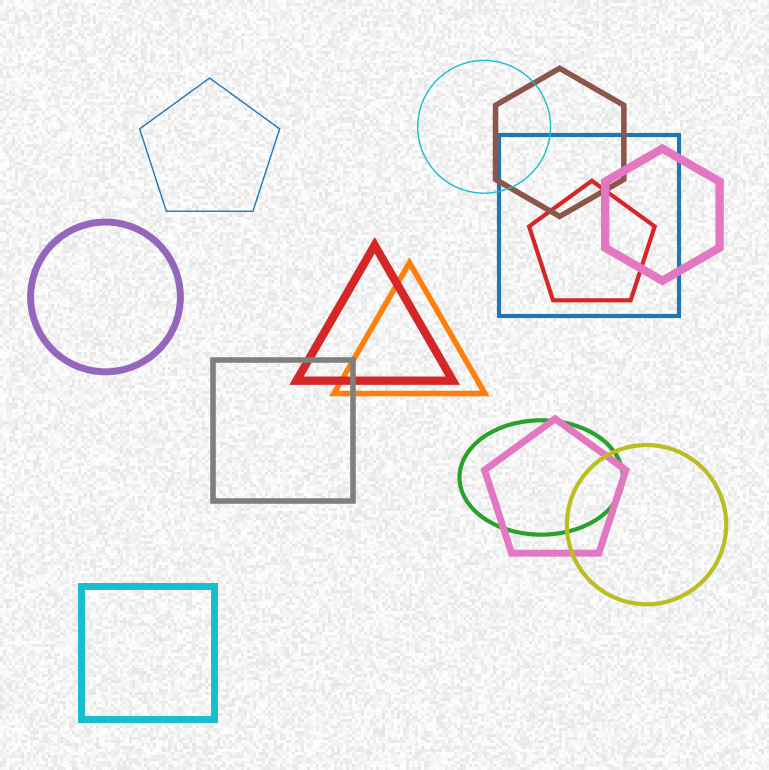[{"shape": "pentagon", "thickness": 0.5, "radius": 0.48, "center": [0.272, 0.803]}, {"shape": "square", "thickness": 1.5, "radius": 0.59, "center": [0.765, 0.707]}, {"shape": "triangle", "thickness": 2, "radius": 0.57, "center": [0.532, 0.546]}, {"shape": "oval", "thickness": 1.5, "radius": 0.53, "center": [0.703, 0.38]}, {"shape": "triangle", "thickness": 3, "radius": 0.59, "center": [0.487, 0.564]}, {"shape": "pentagon", "thickness": 1.5, "radius": 0.43, "center": [0.769, 0.679]}, {"shape": "circle", "thickness": 2.5, "radius": 0.49, "center": [0.137, 0.614]}, {"shape": "hexagon", "thickness": 2, "radius": 0.48, "center": [0.727, 0.815]}, {"shape": "hexagon", "thickness": 3, "radius": 0.43, "center": [0.86, 0.721]}, {"shape": "pentagon", "thickness": 2.5, "radius": 0.48, "center": [0.721, 0.36]}, {"shape": "square", "thickness": 2, "radius": 0.46, "center": [0.368, 0.441]}, {"shape": "circle", "thickness": 1.5, "radius": 0.52, "center": [0.84, 0.319]}, {"shape": "square", "thickness": 2.5, "radius": 0.43, "center": [0.191, 0.153]}, {"shape": "circle", "thickness": 0.5, "radius": 0.43, "center": [0.629, 0.835]}]